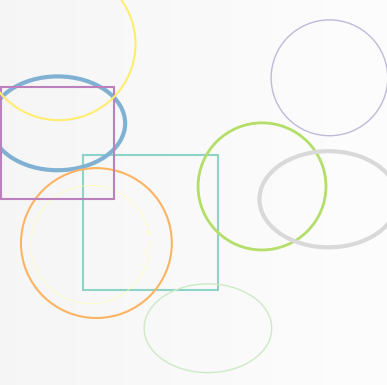[{"shape": "square", "thickness": 1.5, "radius": 0.88, "center": [0.388, 0.422]}, {"shape": "circle", "thickness": 0.5, "radius": 0.77, "center": [0.233, 0.365]}, {"shape": "circle", "thickness": 1, "radius": 0.75, "center": [0.85, 0.798]}, {"shape": "oval", "thickness": 3, "radius": 0.87, "center": [0.149, 0.68]}, {"shape": "circle", "thickness": 1.5, "radius": 0.97, "center": [0.249, 0.369]}, {"shape": "circle", "thickness": 2, "radius": 0.83, "center": [0.676, 0.516]}, {"shape": "oval", "thickness": 3, "radius": 0.89, "center": [0.848, 0.482]}, {"shape": "square", "thickness": 1.5, "radius": 0.73, "center": [0.148, 0.628]}, {"shape": "oval", "thickness": 1, "radius": 0.82, "center": [0.537, 0.147]}, {"shape": "circle", "thickness": 1.5, "radius": 0.99, "center": [0.152, 0.886]}]